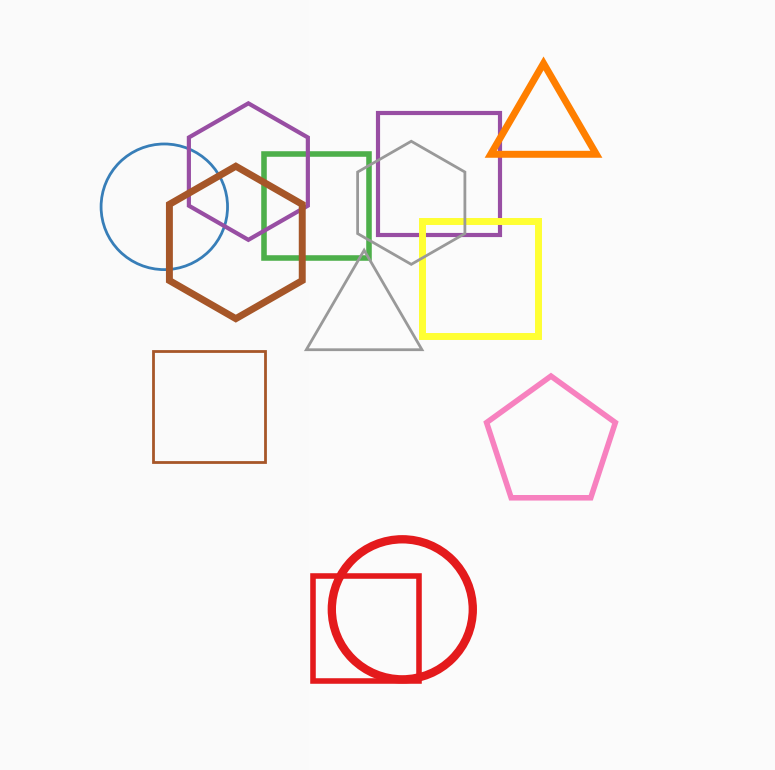[{"shape": "square", "thickness": 2, "radius": 0.34, "center": [0.472, 0.183]}, {"shape": "circle", "thickness": 3, "radius": 0.45, "center": [0.519, 0.209]}, {"shape": "circle", "thickness": 1, "radius": 0.41, "center": [0.212, 0.731]}, {"shape": "square", "thickness": 2, "radius": 0.34, "center": [0.408, 0.732]}, {"shape": "square", "thickness": 1.5, "radius": 0.39, "center": [0.566, 0.774]}, {"shape": "hexagon", "thickness": 1.5, "radius": 0.44, "center": [0.32, 0.777]}, {"shape": "triangle", "thickness": 2.5, "radius": 0.39, "center": [0.701, 0.839]}, {"shape": "square", "thickness": 2.5, "radius": 0.38, "center": [0.619, 0.638]}, {"shape": "square", "thickness": 1, "radius": 0.36, "center": [0.27, 0.472]}, {"shape": "hexagon", "thickness": 2.5, "radius": 0.49, "center": [0.304, 0.685]}, {"shape": "pentagon", "thickness": 2, "radius": 0.44, "center": [0.711, 0.424]}, {"shape": "triangle", "thickness": 1, "radius": 0.43, "center": [0.47, 0.589]}, {"shape": "hexagon", "thickness": 1, "radius": 0.4, "center": [0.531, 0.737]}]